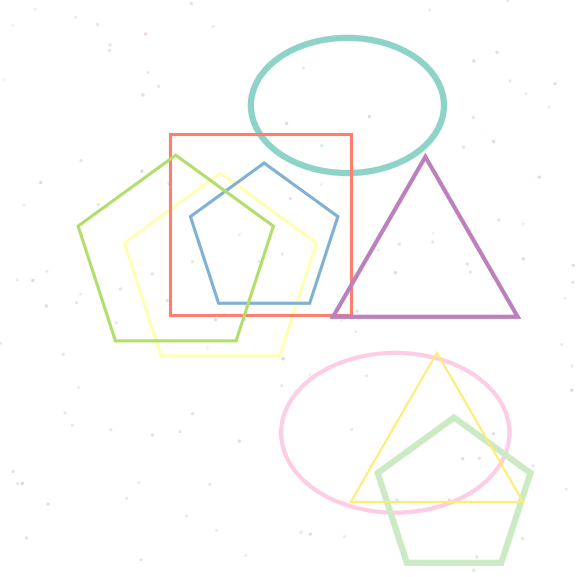[{"shape": "oval", "thickness": 3, "radius": 0.84, "center": [0.602, 0.817]}, {"shape": "pentagon", "thickness": 1.5, "radius": 0.87, "center": [0.382, 0.524]}, {"shape": "square", "thickness": 1.5, "radius": 0.78, "center": [0.451, 0.61]}, {"shape": "pentagon", "thickness": 1.5, "radius": 0.67, "center": [0.457, 0.583]}, {"shape": "pentagon", "thickness": 1.5, "radius": 0.89, "center": [0.304, 0.553]}, {"shape": "oval", "thickness": 2, "radius": 0.99, "center": [0.684, 0.25]}, {"shape": "triangle", "thickness": 2, "radius": 0.92, "center": [0.737, 0.543]}, {"shape": "pentagon", "thickness": 3, "radius": 0.7, "center": [0.786, 0.137]}, {"shape": "triangle", "thickness": 1, "radius": 0.86, "center": [0.757, 0.216]}]